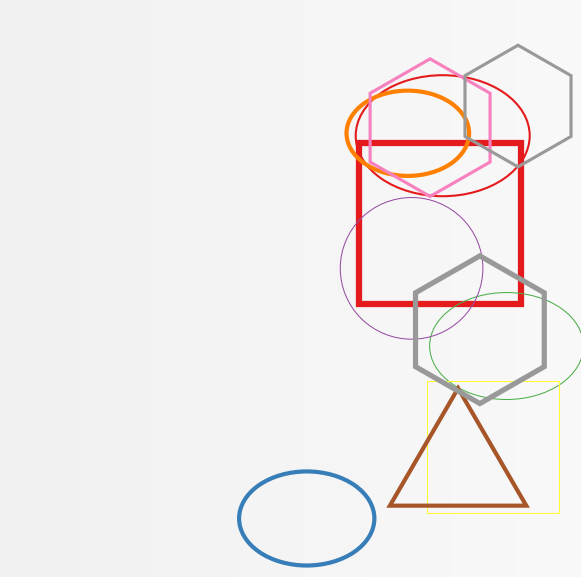[{"shape": "square", "thickness": 3, "radius": 0.7, "center": [0.757, 0.612]}, {"shape": "oval", "thickness": 1, "radius": 0.75, "center": [0.762, 0.764]}, {"shape": "oval", "thickness": 2, "radius": 0.58, "center": [0.528, 0.101]}, {"shape": "oval", "thickness": 0.5, "radius": 0.66, "center": [0.871, 0.4]}, {"shape": "circle", "thickness": 0.5, "radius": 0.61, "center": [0.708, 0.534]}, {"shape": "oval", "thickness": 2, "radius": 0.53, "center": [0.702, 0.768]}, {"shape": "square", "thickness": 0.5, "radius": 0.57, "center": [0.848, 0.225]}, {"shape": "triangle", "thickness": 2, "radius": 0.68, "center": [0.788, 0.191]}, {"shape": "hexagon", "thickness": 1.5, "radius": 0.6, "center": [0.74, 0.778]}, {"shape": "hexagon", "thickness": 1.5, "radius": 0.53, "center": [0.891, 0.816]}, {"shape": "hexagon", "thickness": 2.5, "radius": 0.64, "center": [0.826, 0.428]}]